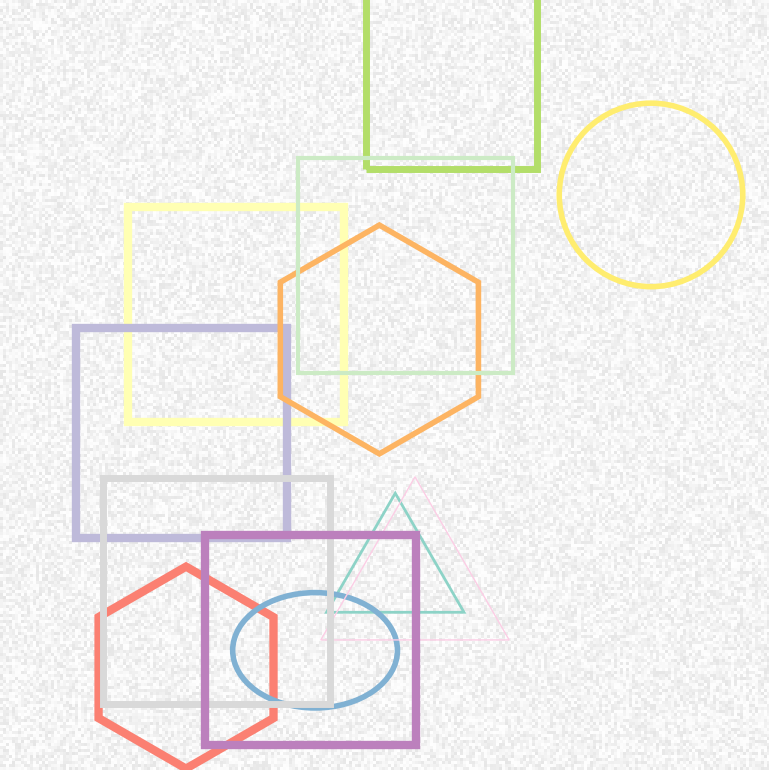[{"shape": "triangle", "thickness": 1, "radius": 0.52, "center": [0.513, 0.256]}, {"shape": "square", "thickness": 3, "radius": 0.7, "center": [0.307, 0.591]}, {"shape": "square", "thickness": 3, "radius": 0.68, "center": [0.235, 0.437]}, {"shape": "hexagon", "thickness": 3, "radius": 0.66, "center": [0.242, 0.133]}, {"shape": "oval", "thickness": 2, "radius": 0.54, "center": [0.409, 0.155]}, {"shape": "hexagon", "thickness": 2, "radius": 0.74, "center": [0.493, 0.559]}, {"shape": "square", "thickness": 2.5, "radius": 0.55, "center": [0.586, 0.892]}, {"shape": "triangle", "thickness": 0.5, "radius": 0.71, "center": [0.539, 0.24]}, {"shape": "square", "thickness": 2.5, "radius": 0.74, "center": [0.281, 0.232]}, {"shape": "square", "thickness": 3, "radius": 0.68, "center": [0.403, 0.169]}, {"shape": "square", "thickness": 1.5, "radius": 0.7, "center": [0.527, 0.655]}, {"shape": "circle", "thickness": 2, "radius": 0.6, "center": [0.845, 0.747]}]